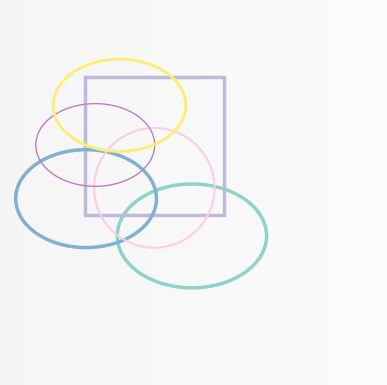[{"shape": "oval", "thickness": 2.5, "radius": 0.96, "center": [0.495, 0.387]}, {"shape": "square", "thickness": 2.5, "radius": 0.89, "center": [0.399, 0.62]}, {"shape": "oval", "thickness": 2.5, "radius": 0.91, "center": [0.222, 0.484]}, {"shape": "circle", "thickness": 1.5, "radius": 0.78, "center": [0.398, 0.512]}, {"shape": "oval", "thickness": 1, "radius": 0.77, "center": [0.246, 0.623]}, {"shape": "oval", "thickness": 2, "radius": 0.86, "center": [0.308, 0.726]}]